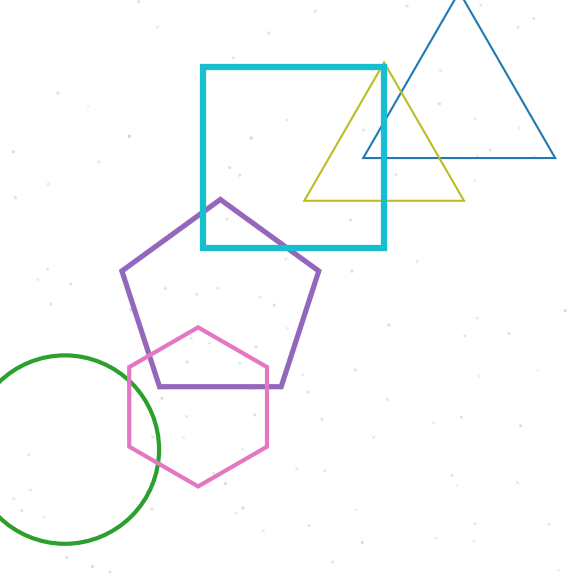[{"shape": "triangle", "thickness": 1, "radius": 0.96, "center": [0.795, 0.821]}, {"shape": "circle", "thickness": 2, "radius": 0.82, "center": [0.112, 0.221]}, {"shape": "pentagon", "thickness": 2.5, "radius": 0.9, "center": [0.382, 0.474]}, {"shape": "hexagon", "thickness": 2, "radius": 0.69, "center": [0.343, 0.295]}, {"shape": "triangle", "thickness": 1, "radius": 0.8, "center": [0.665, 0.731]}, {"shape": "square", "thickness": 3, "radius": 0.78, "center": [0.509, 0.727]}]